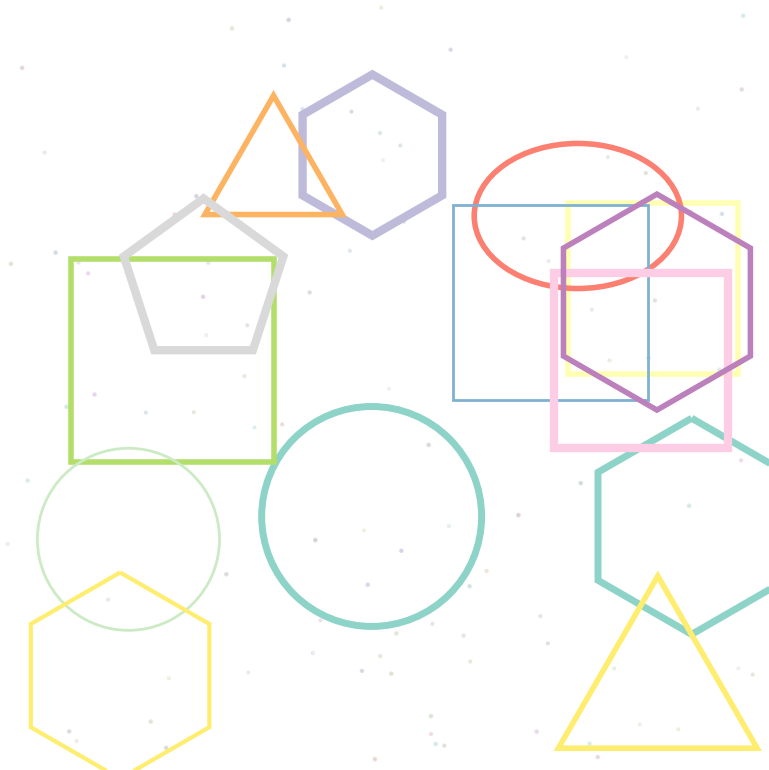[{"shape": "circle", "thickness": 2.5, "radius": 0.71, "center": [0.483, 0.329]}, {"shape": "hexagon", "thickness": 2.5, "radius": 0.7, "center": [0.898, 0.316]}, {"shape": "square", "thickness": 2, "radius": 0.55, "center": [0.848, 0.625]}, {"shape": "hexagon", "thickness": 3, "radius": 0.52, "center": [0.484, 0.799]}, {"shape": "oval", "thickness": 2, "radius": 0.67, "center": [0.75, 0.72]}, {"shape": "square", "thickness": 1, "radius": 0.63, "center": [0.715, 0.607]}, {"shape": "triangle", "thickness": 2, "radius": 0.51, "center": [0.355, 0.773]}, {"shape": "square", "thickness": 2, "radius": 0.66, "center": [0.224, 0.532]}, {"shape": "square", "thickness": 3, "radius": 0.57, "center": [0.833, 0.532]}, {"shape": "pentagon", "thickness": 3, "radius": 0.54, "center": [0.264, 0.633]}, {"shape": "hexagon", "thickness": 2, "radius": 0.7, "center": [0.853, 0.608]}, {"shape": "circle", "thickness": 1, "radius": 0.59, "center": [0.167, 0.3]}, {"shape": "triangle", "thickness": 2, "radius": 0.75, "center": [0.854, 0.103]}, {"shape": "hexagon", "thickness": 1.5, "radius": 0.67, "center": [0.156, 0.123]}]